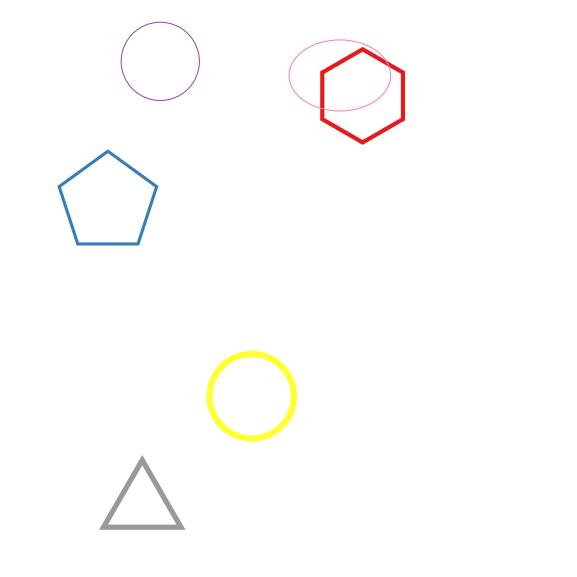[{"shape": "hexagon", "thickness": 2, "radius": 0.4, "center": [0.628, 0.833]}, {"shape": "pentagon", "thickness": 1.5, "radius": 0.44, "center": [0.187, 0.649]}, {"shape": "circle", "thickness": 0.5, "radius": 0.34, "center": [0.278, 0.893]}, {"shape": "circle", "thickness": 3, "radius": 0.37, "center": [0.436, 0.313]}, {"shape": "oval", "thickness": 0.5, "radius": 0.44, "center": [0.588, 0.868]}, {"shape": "triangle", "thickness": 2.5, "radius": 0.39, "center": [0.246, 0.125]}]